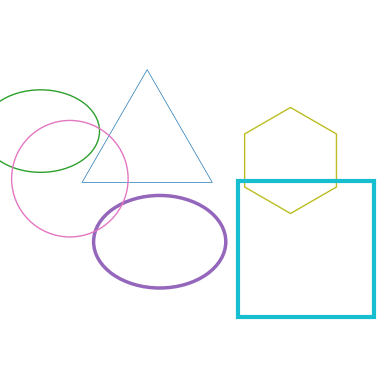[{"shape": "triangle", "thickness": 0.5, "radius": 0.98, "center": [0.382, 0.624]}, {"shape": "oval", "thickness": 1, "radius": 0.77, "center": [0.105, 0.66]}, {"shape": "oval", "thickness": 2.5, "radius": 0.86, "center": [0.415, 0.372]}, {"shape": "circle", "thickness": 1, "radius": 0.76, "center": [0.181, 0.536]}, {"shape": "hexagon", "thickness": 1, "radius": 0.69, "center": [0.755, 0.583]}, {"shape": "square", "thickness": 3, "radius": 0.88, "center": [0.796, 0.353]}]